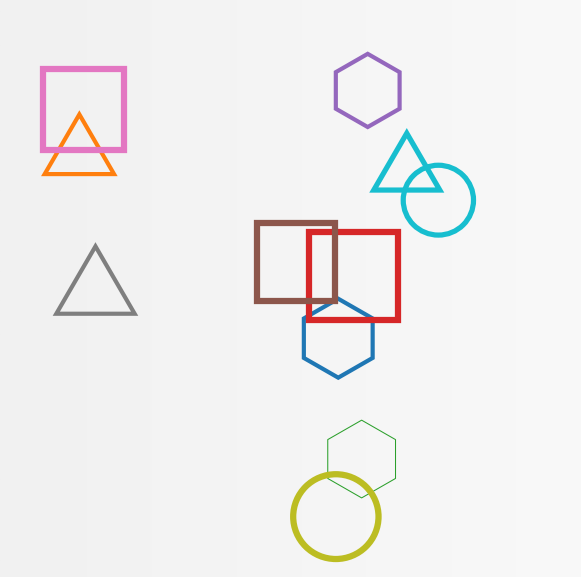[{"shape": "hexagon", "thickness": 2, "radius": 0.34, "center": [0.582, 0.414]}, {"shape": "triangle", "thickness": 2, "radius": 0.34, "center": [0.137, 0.732]}, {"shape": "hexagon", "thickness": 0.5, "radius": 0.34, "center": [0.622, 0.204]}, {"shape": "square", "thickness": 3, "radius": 0.38, "center": [0.608, 0.521]}, {"shape": "hexagon", "thickness": 2, "radius": 0.32, "center": [0.633, 0.843]}, {"shape": "square", "thickness": 3, "radius": 0.34, "center": [0.51, 0.545]}, {"shape": "square", "thickness": 3, "radius": 0.35, "center": [0.144, 0.81]}, {"shape": "triangle", "thickness": 2, "radius": 0.39, "center": [0.164, 0.495]}, {"shape": "circle", "thickness": 3, "radius": 0.37, "center": [0.578, 0.105]}, {"shape": "circle", "thickness": 2.5, "radius": 0.3, "center": [0.754, 0.653]}, {"shape": "triangle", "thickness": 2.5, "radius": 0.33, "center": [0.7, 0.703]}]